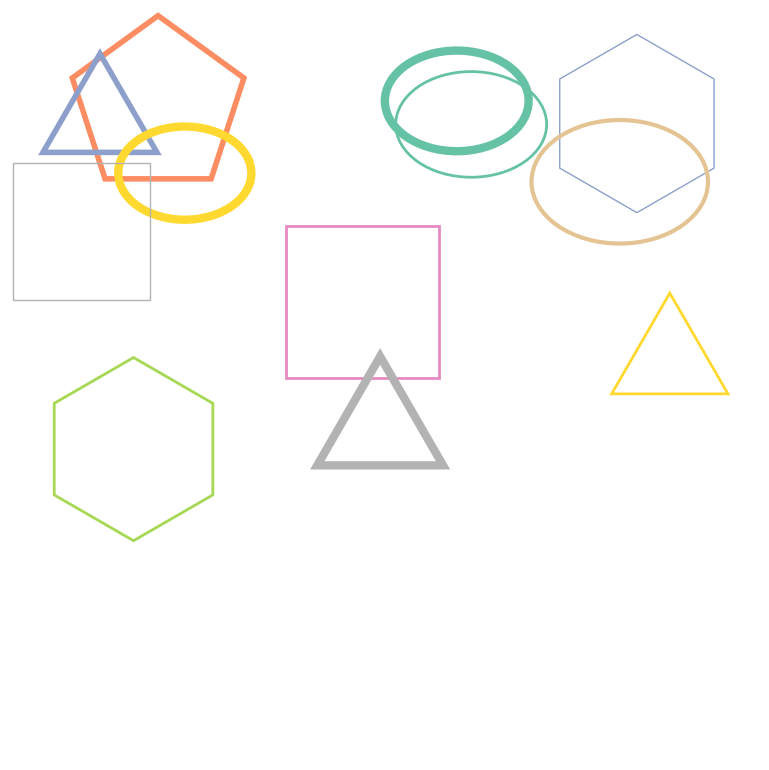[{"shape": "oval", "thickness": 1, "radius": 0.49, "center": [0.612, 0.838]}, {"shape": "oval", "thickness": 3, "radius": 0.47, "center": [0.593, 0.869]}, {"shape": "pentagon", "thickness": 2, "radius": 0.59, "center": [0.205, 0.863]}, {"shape": "triangle", "thickness": 2, "radius": 0.43, "center": [0.13, 0.845]}, {"shape": "hexagon", "thickness": 0.5, "radius": 0.58, "center": [0.827, 0.84]}, {"shape": "square", "thickness": 1, "radius": 0.49, "center": [0.471, 0.608]}, {"shape": "hexagon", "thickness": 1, "radius": 0.59, "center": [0.173, 0.417]}, {"shape": "oval", "thickness": 3, "radius": 0.43, "center": [0.24, 0.775]}, {"shape": "triangle", "thickness": 1, "radius": 0.44, "center": [0.87, 0.532]}, {"shape": "oval", "thickness": 1.5, "radius": 0.57, "center": [0.805, 0.764]}, {"shape": "square", "thickness": 0.5, "radius": 0.44, "center": [0.105, 0.699]}, {"shape": "triangle", "thickness": 3, "radius": 0.47, "center": [0.494, 0.443]}]